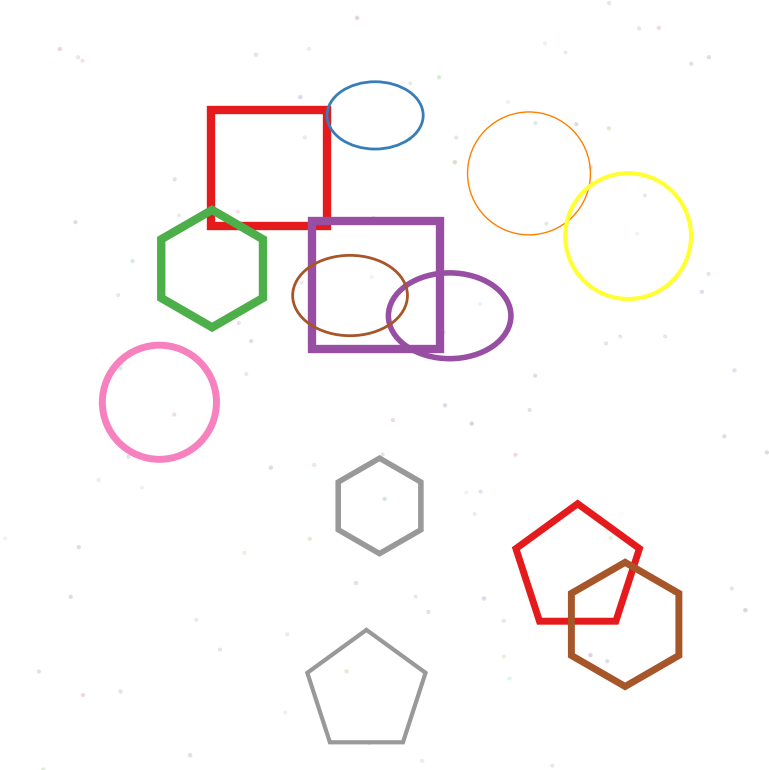[{"shape": "pentagon", "thickness": 2.5, "radius": 0.42, "center": [0.75, 0.261]}, {"shape": "square", "thickness": 3, "radius": 0.38, "center": [0.349, 0.782]}, {"shape": "oval", "thickness": 1, "radius": 0.31, "center": [0.487, 0.85]}, {"shape": "hexagon", "thickness": 3, "radius": 0.38, "center": [0.275, 0.651]}, {"shape": "square", "thickness": 3, "radius": 0.41, "center": [0.488, 0.63]}, {"shape": "oval", "thickness": 2, "radius": 0.4, "center": [0.584, 0.59]}, {"shape": "circle", "thickness": 0.5, "radius": 0.4, "center": [0.687, 0.775]}, {"shape": "circle", "thickness": 1.5, "radius": 0.41, "center": [0.816, 0.693]}, {"shape": "oval", "thickness": 1, "radius": 0.37, "center": [0.455, 0.616]}, {"shape": "hexagon", "thickness": 2.5, "radius": 0.4, "center": [0.812, 0.189]}, {"shape": "circle", "thickness": 2.5, "radius": 0.37, "center": [0.207, 0.478]}, {"shape": "pentagon", "thickness": 1.5, "radius": 0.4, "center": [0.476, 0.101]}, {"shape": "hexagon", "thickness": 2, "radius": 0.31, "center": [0.493, 0.343]}]